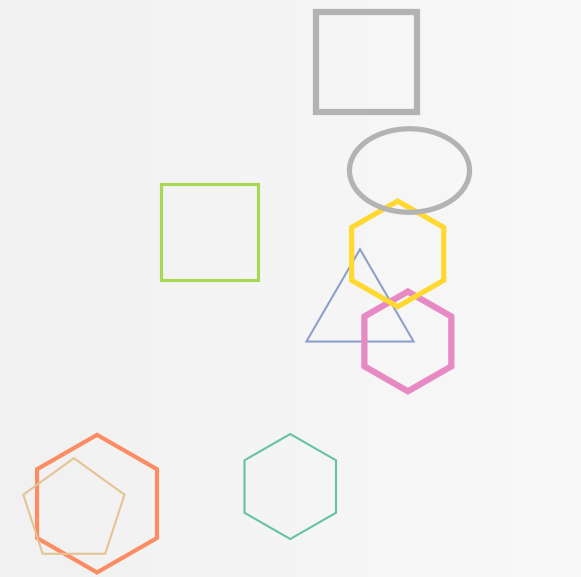[{"shape": "hexagon", "thickness": 1, "radius": 0.45, "center": [0.499, 0.157]}, {"shape": "hexagon", "thickness": 2, "radius": 0.6, "center": [0.167, 0.127]}, {"shape": "triangle", "thickness": 1, "radius": 0.53, "center": [0.619, 0.461]}, {"shape": "hexagon", "thickness": 3, "radius": 0.43, "center": [0.702, 0.408]}, {"shape": "square", "thickness": 1.5, "radius": 0.42, "center": [0.361, 0.598]}, {"shape": "hexagon", "thickness": 2.5, "radius": 0.46, "center": [0.684, 0.56]}, {"shape": "pentagon", "thickness": 1, "radius": 0.46, "center": [0.127, 0.114]}, {"shape": "square", "thickness": 3, "radius": 0.43, "center": [0.63, 0.892]}, {"shape": "oval", "thickness": 2.5, "radius": 0.52, "center": [0.705, 0.704]}]